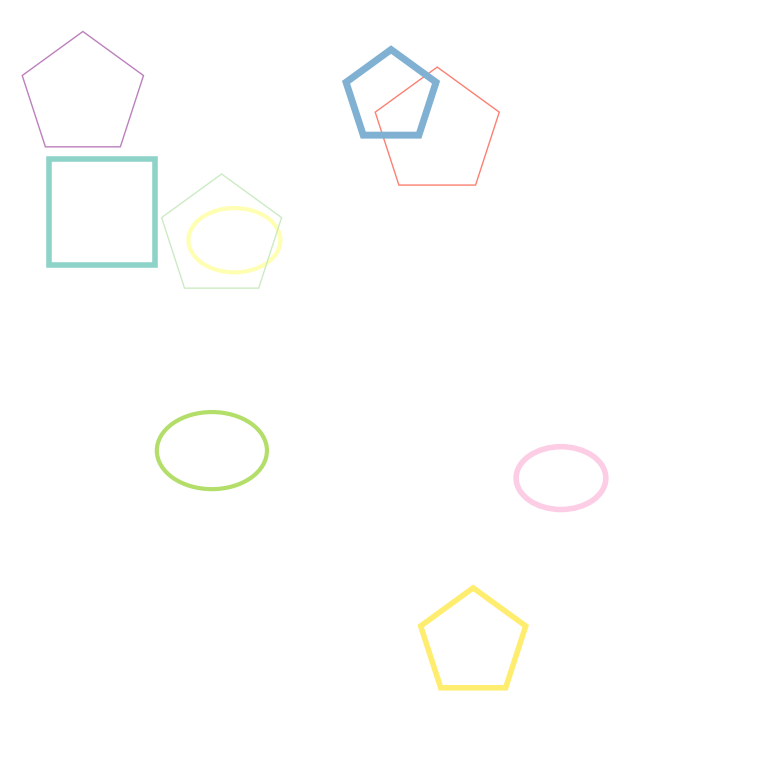[{"shape": "square", "thickness": 2, "radius": 0.34, "center": [0.132, 0.725]}, {"shape": "oval", "thickness": 1.5, "radius": 0.3, "center": [0.304, 0.688]}, {"shape": "pentagon", "thickness": 0.5, "radius": 0.42, "center": [0.568, 0.828]}, {"shape": "pentagon", "thickness": 2.5, "radius": 0.31, "center": [0.508, 0.874]}, {"shape": "oval", "thickness": 1.5, "radius": 0.36, "center": [0.275, 0.415]}, {"shape": "oval", "thickness": 2, "radius": 0.29, "center": [0.729, 0.379]}, {"shape": "pentagon", "thickness": 0.5, "radius": 0.41, "center": [0.108, 0.876]}, {"shape": "pentagon", "thickness": 0.5, "radius": 0.41, "center": [0.288, 0.692]}, {"shape": "pentagon", "thickness": 2, "radius": 0.36, "center": [0.615, 0.165]}]